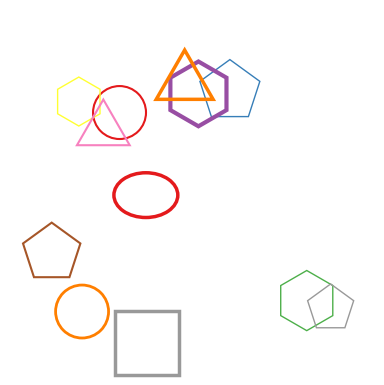[{"shape": "circle", "thickness": 1.5, "radius": 0.34, "center": [0.31, 0.708]}, {"shape": "oval", "thickness": 2.5, "radius": 0.42, "center": [0.379, 0.493]}, {"shape": "pentagon", "thickness": 1, "radius": 0.41, "center": [0.597, 0.763]}, {"shape": "hexagon", "thickness": 1, "radius": 0.39, "center": [0.797, 0.219]}, {"shape": "hexagon", "thickness": 3, "radius": 0.42, "center": [0.515, 0.756]}, {"shape": "triangle", "thickness": 2.5, "radius": 0.43, "center": [0.48, 0.785]}, {"shape": "circle", "thickness": 2, "radius": 0.34, "center": [0.213, 0.191]}, {"shape": "hexagon", "thickness": 1, "radius": 0.32, "center": [0.205, 0.736]}, {"shape": "pentagon", "thickness": 1.5, "radius": 0.39, "center": [0.134, 0.343]}, {"shape": "triangle", "thickness": 1.5, "radius": 0.4, "center": [0.268, 0.662]}, {"shape": "pentagon", "thickness": 1, "radius": 0.31, "center": [0.859, 0.2]}, {"shape": "square", "thickness": 2.5, "radius": 0.42, "center": [0.382, 0.109]}]